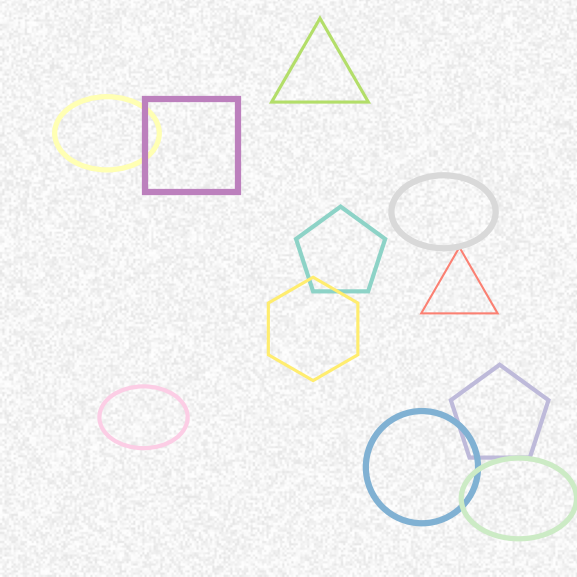[{"shape": "pentagon", "thickness": 2, "radius": 0.41, "center": [0.59, 0.56]}, {"shape": "oval", "thickness": 2.5, "radius": 0.45, "center": [0.185, 0.768]}, {"shape": "pentagon", "thickness": 2, "radius": 0.44, "center": [0.865, 0.279]}, {"shape": "triangle", "thickness": 1, "radius": 0.38, "center": [0.796, 0.495]}, {"shape": "circle", "thickness": 3, "radius": 0.49, "center": [0.731, 0.19]}, {"shape": "triangle", "thickness": 1.5, "radius": 0.48, "center": [0.554, 0.871]}, {"shape": "oval", "thickness": 2, "radius": 0.38, "center": [0.249, 0.277]}, {"shape": "oval", "thickness": 3, "radius": 0.45, "center": [0.768, 0.632]}, {"shape": "square", "thickness": 3, "radius": 0.4, "center": [0.332, 0.747]}, {"shape": "oval", "thickness": 2.5, "radius": 0.5, "center": [0.898, 0.136]}, {"shape": "hexagon", "thickness": 1.5, "radius": 0.45, "center": [0.542, 0.43]}]